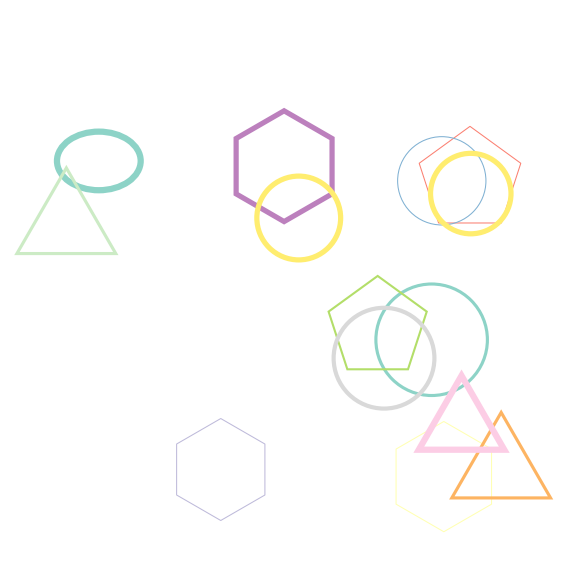[{"shape": "oval", "thickness": 3, "radius": 0.36, "center": [0.171, 0.72]}, {"shape": "circle", "thickness": 1.5, "radius": 0.48, "center": [0.747, 0.411]}, {"shape": "hexagon", "thickness": 0.5, "radius": 0.48, "center": [0.769, 0.174]}, {"shape": "hexagon", "thickness": 0.5, "radius": 0.44, "center": [0.382, 0.186]}, {"shape": "pentagon", "thickness": 0.5, "radius": 0.46, "center": [0.814, 0.688]}, {"shape": "circle", "thickness": 0.5, "radius": 0.38, "center": [0.765, 0.686]}, {"shape": "triangle", "thickness": 1.5, "radius": 0.49, "center": [0.868, 0.186]}, {"shape": "pentagon", "thickness": 1, "radius": 0.45, "center": [0.654, 0.432]}, {"shape": "triangle", "thickness": 3, "radius": 0.43, "center": [0.799, 0.263]}, {"shape": "circle", "thickness": 2, "radius": 0.44, "center": [0.665, 0.379]}, {"shape": "hexagon", "thickness": 2.5, "radius": 0.48, "center": [0.492, 0.711]}, {"shape": "triangle", "thickness": 1.5, "radius": 0.49, "center": [0.115, 0.609]}, {"shape": "circle", "thickness": 2.5, "radius": 0.35, "center": [0.815, 0.664]}, {"shape": "circle", "thickness": 2.5, "radius": 0.36, "center": [0.517, 0.622]}]